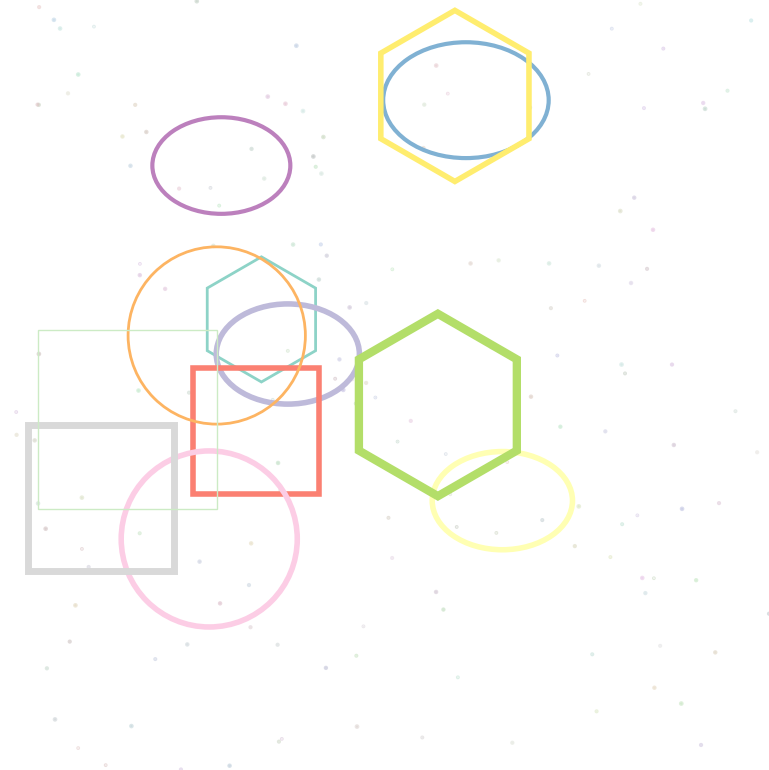[{"shape": "hexagon", "thickness": 1, "radius": 0.41, "center": [0.339, 0.585]}, {"shape": "oval", "thickness": 2, "radius": 0.46, "center": [0.652, 0.35]}, {"shape": "oval", "thickness": 2, "radius": 0.46, "center": [0.374, 0.54]}, {"shape": "square", "thickness": 2, "radius": 0.41, "center": [0.332, 0.44]}, {"shape": "oval", "thickness": 1.5, "radius": 0.54, "center": [0.605, 0.87]}, {"shape": "circle", "thickness": 1, "radius": 0.58, "center": [0.281, 0.564]}, {"shape": "hexagon", "thickness": 3, "radius": 0.59, "center": [0.569, 0.474]}, {"shape": "circle", "thickness": 2, "radius": 0.57, "center": [0.272, 0.3]}, {"shape": "square", "thickness": 2.5, "radius": 0.47, "center": [0.131, 0.353]}, {"shape": "oval", "thickness": 1.5, "radius": 0.45, "center": [0.287, 0.785]}, {"shape": "square", "thickness": 0.5, "radius": 0.58, "center": [0.166, 0.455]}, {"shape": "hexagon", "thickness": 2, "radius": 0.56, "center": [0.591, 0.875]}]